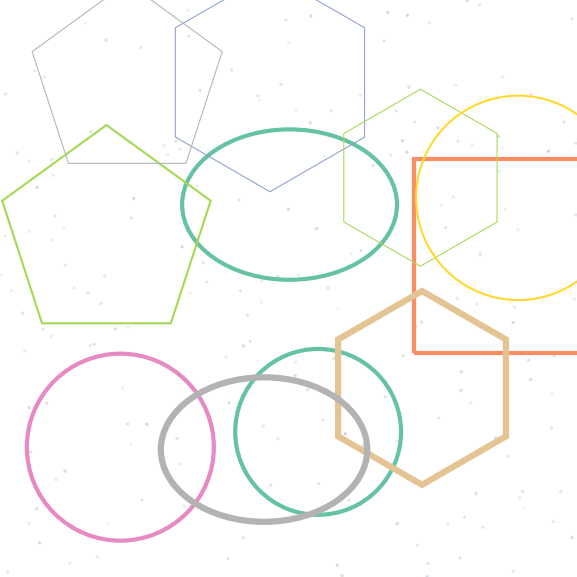[{"shape": "oval", "thickness": 2, "radius": 0.93, "center": [0.501, 0.645]}, {"shape": "circle", "thickness": 2, "radius": 0.72, "center": [0.551, 0.251]}, {"shape": "square", "thickness": 2, "radius": 0.84, "center": [0.884, 0.555]}, {"shape": "hexagon", "thickness": 0.5, "radius": 0.95, "center": [0.467, 0.856]}, {"shape": "circle", "thickness": 2, "radius": 0.81, "center": [0.208, 0.225]}, {"shape": "pentagon", "thickness": 1, "radius": 0.95, "center": [0.184, 0.593]}, {"shape": "hexagon", "thickness": 0.5, "radius": 0.77, "center": [0.728, 0.691]}, {"shape": "circle", "thickness": 1, "radius": 0.88, "center": [0.897, 0.656]}, {"shape": "hexagon", "thickness": 3, "radius": 0.84, "center": [0.731, 0.327]}, {"shape": "oval", "thickness": 3, "radius": 0.89, "center": [0.457, 0.221]}, {"shape": "pentagon", "thickness": 0.5, "radius": 0.87, "center": [0.22, 0.856]}]